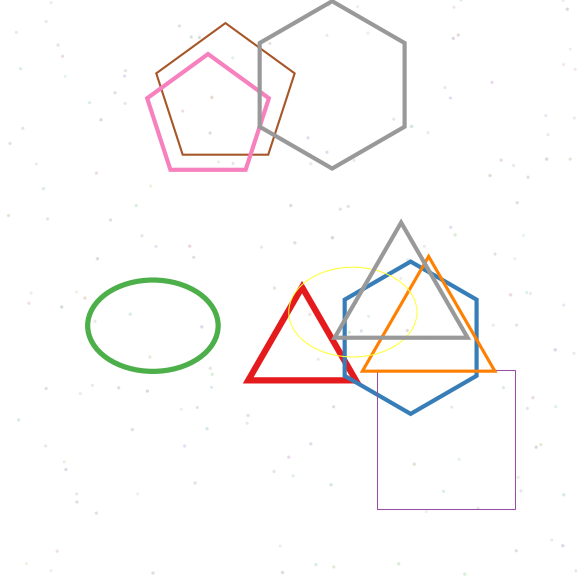[{"shape": "triangle", "thickness": 3, "radius": 0.54, "center": [0.523, 0.394]}, {"shape": "hexagon", "thickness": 2, "radius": 0.66, "center": [0.711, 0.414]}, {"shape": "oval", "thickness": 2.5, "radius": 0.56, "center": [0.265, 0.435]}, {"shape": "square", "thickness": 0.5, "radius": 0.6, "center": [0.773, 0.238]}, {"shape": "triangle", "thickness": 1.5, "radius": 0.66, "center": [0.742, 0.423]}, {"shape": "oval", "thickness": 0.5, "radius": 0.55, "center": [0.611, 0.459]}, {"shape": "pentagon", "thickness": 1, "radius": 0.63, "center": [0.39, 0.833]}, {"shape": "pentagon", "thickness": 2, "radius": 0.55, "center": [0.36, 0.795]}, {"shape": "hexagon", "thickness": 2, "radius": 0.72, "center": [0.575, 0.852]}, {"shape": "triangle", "thickness": 2, "radius": 0.66, "center": [0.695, 0.481]}]